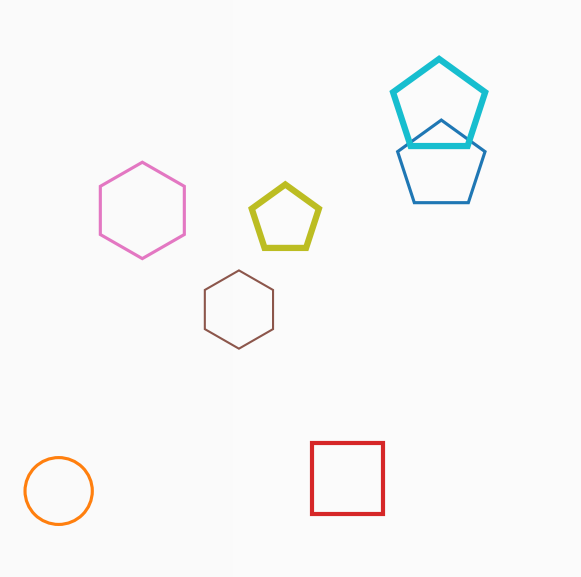[{"shape": "pentagon", "thickness": 1.5, "radius": 0.4, "center": [0.759, 0.712]}, {"shape": "circle", "thickness": 1.5, "radius": 0.29, "center": [0.101, 0.149]}, {"shape": "square", "thickness": 2, "radius": 0.31, "center": [0.597, 0.171]}, {"shape": "hexagon", "thickness": 1, "radius": 0.34, "center": [0.411, 0.463]}, {"shape": "hexagon", "thickness": 1.5, "radius": 0.42, "center": [0.245, 0.635]}, {"shape": "pentagon", "thickness": 3, "radius": 0.3, "center": [0.491, 0.619]}, {"shape": "pentagon", "thickness": 3, "radius": 0.42, "center": [0.755, 0.814]}]